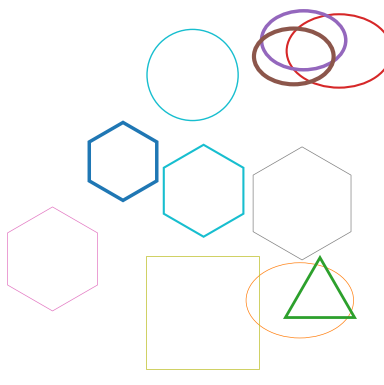[{"shape": "hexagon", "thickness": 2.5, "radius": 0.51, "center": [0.32, 0.581]}, {"shape": "oval", "thickness": 0.5, "radius": 0.7, "center": [0.779, 0.22]}, {"shape": "triangle", "thickness": 2, "radius": 0.52, "center": [0.831, 0.227]}, {"shape": "oval", "thickness": 1.5, "radius": 0.68, "center": [0.881, 0.868]}, {"shape": "oval", "thickness": 2.5, "radius": 0.55, "center": [0.789, 0.895]}, {"shape": "oval", "thickness": 3, "radius": 0.52, "center": [0.763, 0.853]}, {"shape": "hexagon", "thickness": 0.5, "radius": 0.68, "center": [0.136, 0.327]}, {"shape": "hexagon", "thickness": 0.5, "radius": 0.73, "center": [0.785, 0.472]}, {"shape": "square", "thickness": 0.5, "radius": 0.73, "center": [0.525, 0.189]}, {"shape": "hexagon", "thickness": 1.5, "radius": 0.6, "center": [0.529, 0.505]}, {"shape": "circle", "thickness": 1, "radius": 0.59, "center": [0.5, 0.805]}]